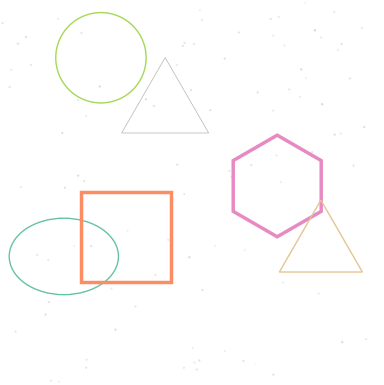[{"shape": "oval", "thickness": 1, "radius": 0.71, "center": [0.166, 0.334]}, {"shape": "square", "thickness": 2.5, "radius": 0.58, "center": [0.328, 0.385]}, {"shape": "hexagon", "thickness": 2.5, "radius": 0.66, "center": [0.72, 0.517]}, {"shape": "circle", "thickness": 1, "radius": 0.59, "center": [0.262, 0.85]}, {"shape": "triangle", "thickness": 1, "radius": 0.62, "center": [0.833, 0.356]}, {"shape": "triangle", "thickness": 0.5, "radius": 0.65, "center": [0.429, 0.72]}]